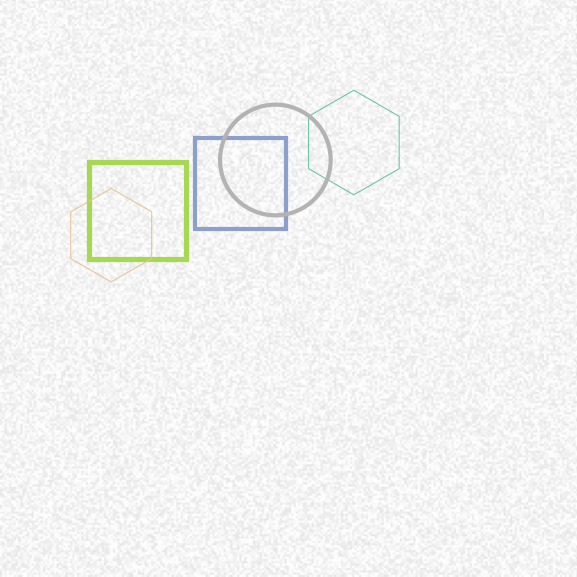[{"shape": "hexagon", "thickness": 0.5, "radius": 0.45, "center": [0.613, 0.752]}, {"shape": "square", "thickness": 2, "radius": 0.4, "center": [0.417, 0.681]}, {"shape": "square", "thickness": 2.5, "radius": 0.42, "center": [0.239, 0.634]}, {"shape": "hexagon", "thickness": 0.5, "radius": 0.4, "center": [0.193, 0.592]}, {"shape": "circle", "thickness": 2, "radius": 0.48, "center": [0.477, 0.722]}]